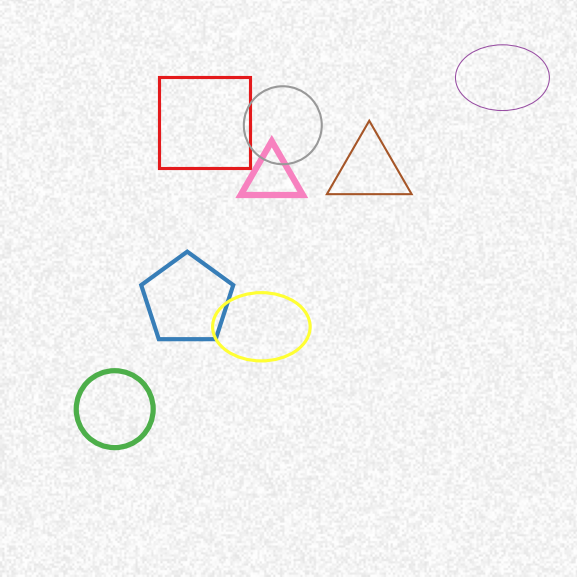[{"shape": "square", "thickness": 1.5, "radius": 0.39, "center": [0.355, 0.787]}, {"shape": "pentagon", "thickness": 2, "radius": 0.42, "center": [0.324, 0.48]}, {"shape": "circle", "thickness": 2.5, "radius": 0.33, "center": [0.199, 0.291]}, {"shape": "oval", "thickness": 0.5, "radius": 0.41, "center": [0.87, 0.865]}, {"shape": "oval", "thickness": 1.5, "radius": 0.42, "center": [0.453, 0.433]}, {"shape": "triangle", "thickness": 1, "radius": 0.42, "center": [0.639, 0.705]}, {"shape": "triangle", "thickness": 3, "radius": 0.31, "center": [0.471, 0.693]}, {"shape": "circle", "thickness": 1, "radius": 0.34, "center": [0.49, 0.782]}]